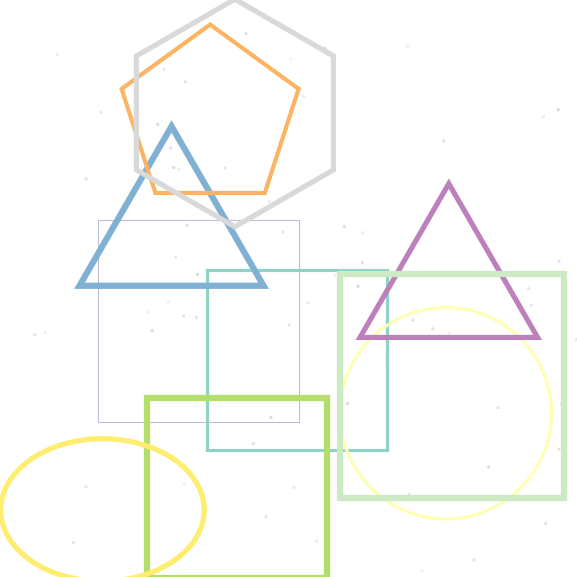[{"shape": "square", "thickness": 1.5, "radius": 0.78, "center": [0.514, 0.376]}, {"shape": "circle", "thickness": 1.5, "radius": 0.92, "center": [0.772, 0.284]}, {"shape": "square", "thickness": 0.5, "radius": 0.87, "center": [0.344, 0.443]}, {"shape": "triangle", "thickness": 3, "radius": 0.92, "center": [0.297, 0.596]}, {"shape": "pentagon", "thickness": 2, "radius": 0.81, "center": [0.364, 0.795]}, {"shape": "square", "thickness": 3, "radius": 0.78, "center": [0.41, 0.154]}, {"shape": "hexagon", "thickness": 2.5, "radius": 0.99, "center": [0.407, 0.804]}, {"shape": "triangle", "thickness": 2.5, "radius": 0.89, "center": [0.777, 0.504]}, {"shape": "square", "thickness": 3, "radius": 0.97, "center": [0.783, 0.331]}, {"shape": "oval", "thickness": 2.5, "radius": 0.88, "center": [0.177, 0.116]}]